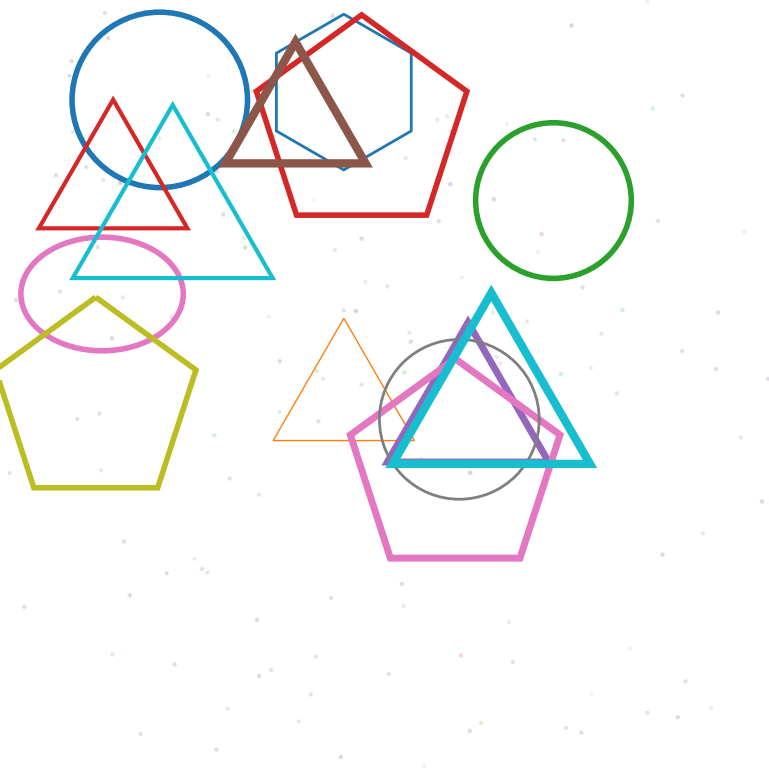[{"shape": "hexagon", "thickness": 1, "radius": 0.51, "center": [0.447, 0.88]}, {"shape": "circle", "thickness": 2, "radius": 0.57, "center": [0.208, 0.87]}, {"shape": "triangle", "thickness": 0.5, "radius": 0.53, "center": [0.447, 0.481]}, {"shape": "circle", "thickness": 2, "radius": 0.51, "center": [0.719, 0.74]}, {"shape": "triangle", "thickness": 1.5, "radius": 0.56, "center": [0.147, 0.759]}, {"shape": "pentagon", "thickness": 2, "radius": 0.72, "center": [0.47, 0.837]}, {"shape": "triangle", "thickness": 2.5, "radius": 0.6, "center": [0.608, 0.46]}, {"shape": "triangle", "thickness": 3, "radius": 0.53, "center": [0.384, 0.84]}, {"shape": "oval", "thickness": 2, "radius": 0.53, "center": [0.133, 0.618]}, {"shape": "pentagon", "thickness": 2.5, "radius": 0.72, "center": [0.591, 0.391]}, {"shape": "circle", "thickness": 1, "radius": 0.52, "center": [0.596, 0.455]}, {"shape": "pentagon", "thickness": 2, "radius": 0.68, "center": [0.124, 0.477]}, {"shape": "triangle", "thickness": 1.5, "radius": 0.75, "center": [0.224, 0.714]}, {"shape": "triangle", "thickness": 3, "radius": 0.74, "center": [0.638, 0.472]}]